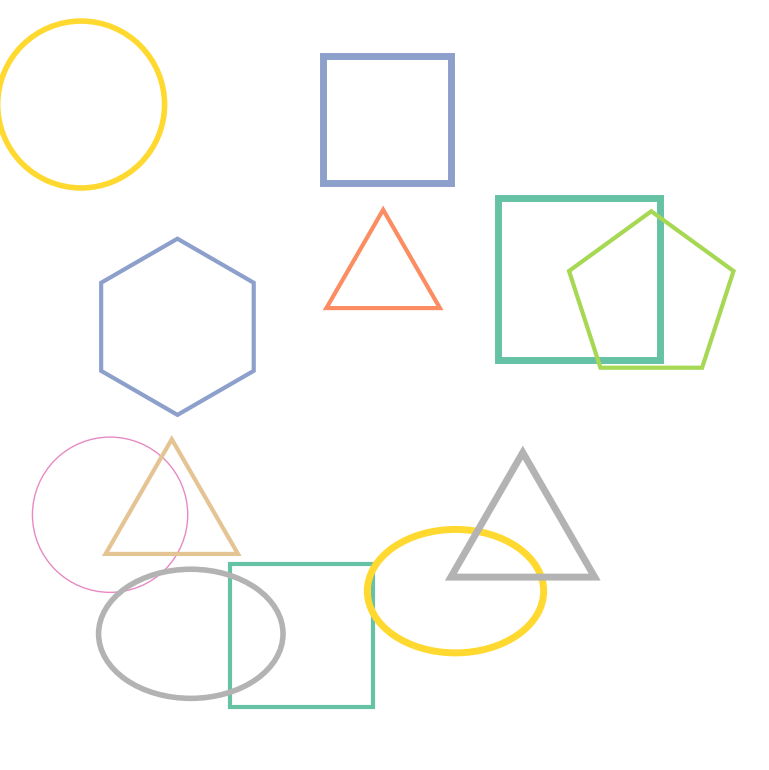[{"shape": "square", "thickness": 2.5, "radius": 0.53, "center": [0.752, 0.638]}, {"shape": "square", "thickness": 1.5, "radius": 0.46, "center": [0.392, 0.175]}, {"shape": "triangle", "thickness": 1.5, "radius": 0.43, "center": [0.498, 0.642]}, {"shape": "hexagon", "thickness": 1.5, "radius": 0.57, "center": [0.23, 0.576]}, {"shape": "square", "thickness": 2.5, "radius": 0.41, "center": [0.503, 0.845]}, {"shape": "circle", "thickness": 0.5, "radius": 0.5, "center": [0.143, 0.332]}, {"shape": "pentagon", "thickness": 1.5, "radius": 0.56, "center": [0.846, 0.613]}, {"shape": "oval", "thickness": 2.5, "radius": 0.57, "center": [0.592, 0.232]}, {"shape": "circle", "thickness": 2, "radius": 0.54, "center": [0.105, 0.864]}, {"shape": "triangle", "thickness": 1.5, "radius": 0.5, "center": [0.223, 0.33]}, {"shape": "oval", "thickness": 2, "radius": 0.6, "center": [0.248, 0.177]}, {"shape": "triangle", "thickness": 2.5, "radius": 0.54, "center": [0.679, 0.304]}]